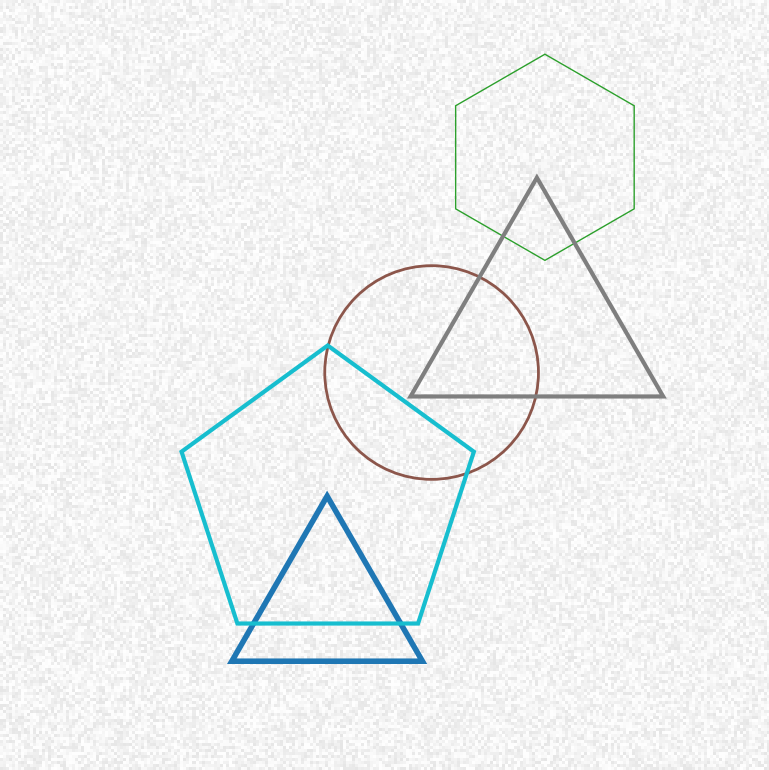[{"shape": "triangle", "thickness": 2, "radius": 0.71, "center": [0.425, 0.213]}, {"shape": "hexagon", "thickness": 0.5, "radius": 0.67, "center": [0.708, 0.796]}, {"shape": "circle", "thickness": 1, "radius": 0.69, "center": [0.561, 0.516]}, {"shape": "triangle", "thickness": 1.5, "radius": 0.95, "center": [0.697, 0.58]}, {"shape": "pentagon", "thickness": 1.5, "radius": 1.0, "center": [0.426, 0.352]}]